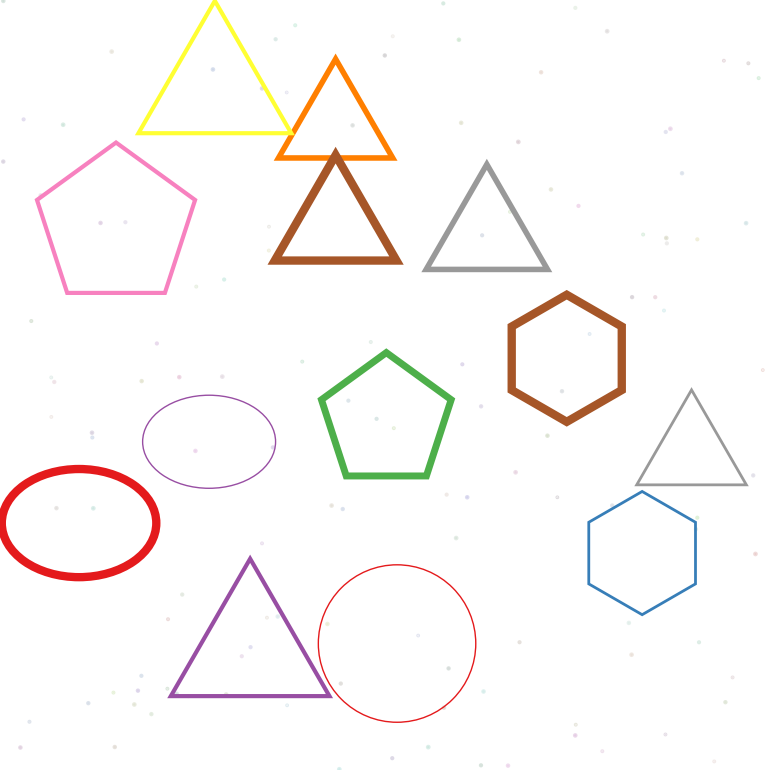[{"shape": "circle", "thickness": 0.5, "radius": 0.51, "center": [0.516, 0.164]}, {"shape": "oval", "thickness": 3, "radius": 0.5, "center": [0.103, 0.321]}, {"shape": "hexagon", "thickness": 1, "radius": 0.4, "center": [0.834, 0.282]}, {"shape": "pentagon", "thickness": 2.5, "radius": 0.44, "center": [0.502, 0.454]}, {"shape": "oval", "thickness": 0.5, "radius": 0.43, "center": [0.272, 0.426]}, {"shape": "triangle", "thickness": 1.5, "radius": 0.59, "center": [0.325, 0.155]}, {"shape": "triangle", "thickness": 2, "radius": 0.43, "center": [0.436, 0.838]}, {"shape": "triangle", "thickness": 1.5, "radius": 0.57, "center": [0.279, 0.884]}, {"shape": "hexagon", "thickness": 3, "radius": 0.41, "center": [0.736, 0.535]}, {"shape": "triangle", "thickness": 3, "radius": 0.46, "center": [0.436, 0.707]}, {"shape": "pentagon", "thickness": 1.5, "radius": 0.54, "center": [0.151, 0.707]}, {"shape": "triangle", "thickness": 2, "radius": 0.45, "center": [0.632, 0.696]}, {"shape": "triangle", "thickness": 1, "radius": 0.41, "center": [0.898, 0.411]}]